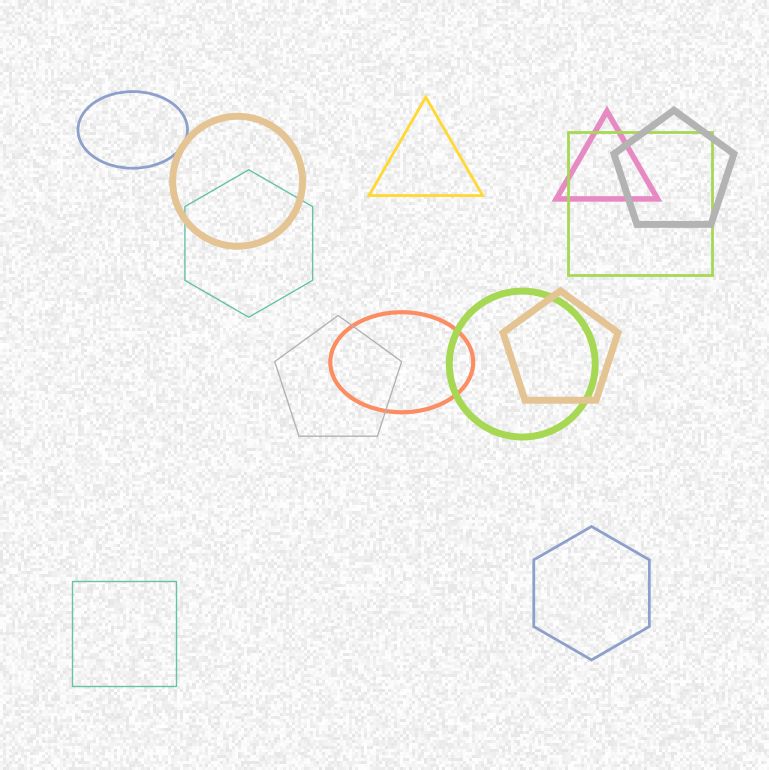[{"shape": "hexagon", "thickness": 0.5, "radius": 0.48, "center": [0.323, 0.684]}, {"shape": "square", "thickness": 0.5, "radius": 0.34, "center": [0.161, 0.177]}, {"shape": "oval", "thickness": 1.5, "radius": 0.46, "center": [0.522, 0.53]}, {"shape": "hexagon", "thickness": 1, "radius": 0.43, "center": [0.768, 0.23]}, {"shape": "oval", "thickness": 1, "radius": 0.36, "center": [0.172, 0.831]}, {"shape": "triangle", "thickness": 2, "radius": 0.38, "center": [0.788, 0.78]}, {"shape": "square", "thickness": 1, "radius": 0.47, "center": [0.831, 0.735]}, {"shape": "circle", "thickness": 2.5, "radius": 0.47, "center": [0.678, 0.527]}, {"shape": "triangle", "thickness": 1, "radius": 0.43, "center": [0.553, 0.789]}, {"shape": "circle", "thickness": 2.5, "radius": 0.42, "center": [0.309, 0.765]}, {"shape": "pentagon", "thickness": 2.5, "radius": 0.39, "center": [0.728, 0.544]}, {"shape": "pentagon", "thickness": 0.5, "radius": 0.43, "center": [0.439, 0.504]}, {"shape": "pentagon", "thickness": 2.5, "radius": 0.41, "center": [0.875, 0.775]}]